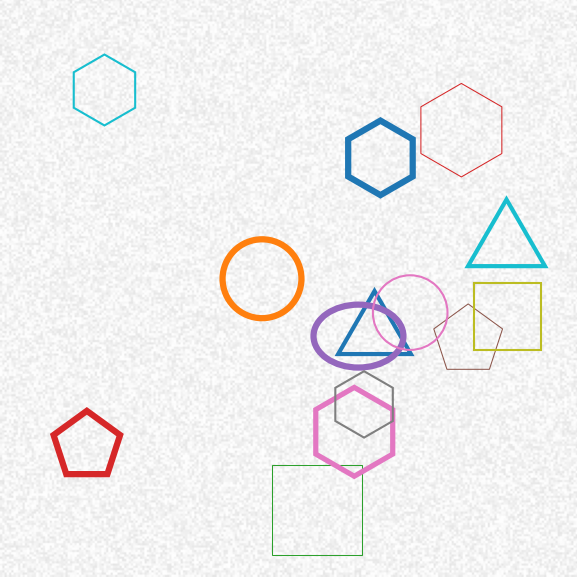[{"shape": "triangle", "thickness": 2, "radius": 0.36, "center": [0.649, 0.422]}, {"shape": "hexagon", "thickness": 3, "radius": 0.32, "center": [0.659, 0.726]}, {"shape": "circle", "thickness": 3, "radius": 0.34, "center": [0.454, 0.516]}, {"shape": "square", "thickness": 0.5, "radius": 0.39, "center": [0.549, 0.117]}, {"shape": "pentagon", "thickness": 3, "radius": 0.3, "center": [0.15, 0.227]}, {"shape": "hexagon", "thickness": 0.5, "radius": 0.4, "center": [0.799, 0.774]}, {"shape": "oval", "thickness": 3, "radius": 0.39, "center": [0.621, 0.417]}, {"shape": "pentagon", "thickness": 0.5, "radius": 0.31, "center": [0.811, 0.41]}, {"shape": "hexagon", "thickness": 2.5, "radius": 0.38, "center": [0.613, 0.251]}, {"shape": "circle", "thickness": 1, "radius": 0.32, "center": [0.71, 0.458]}, {"shape": "hexagon", "thickness": 1, "radius": 0.29, "center": [0.63, 0.299]}, {"shape": "square", "thickness": 1, "radius": 0.29, "center": [0.878, 0.451]}, {"shape": "hexagon", "thickness": 1, "radius": 0.31, "center": [0.181, 0.843]}, {"shape": "triangle", "thickness": 2, "radius": 0.38, "center": [0.877, 0.577]}]